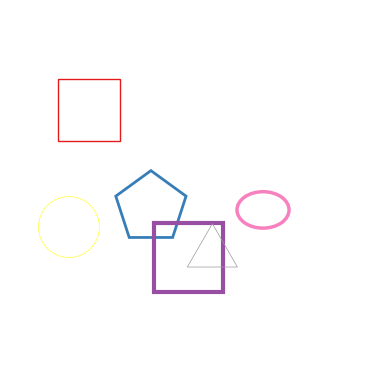[{"shape": "square", "thickness": 1, "radius": 0.4, "center": [0.231, 0.714]}, {"shape": "pentagon", "thickness": 2, "radius": 0.48, "center": [0.392, 0.461]}, {"shape": "square", "thickness": 3, "radius": 0.45, "center": [0.49, 0.332]}, {"shape": "circle", "thickness": 0.5, "radius": 0.4, "center": [0.179, 0.41]}, {"shape": "oval", "thickness": 2.5, "radius": 0.34, "center": [0.683, 0.455]}, {"shape": "triangle", "thickness": 0.5, "radius": 0.38, "center": [0.552, 0.344]}]